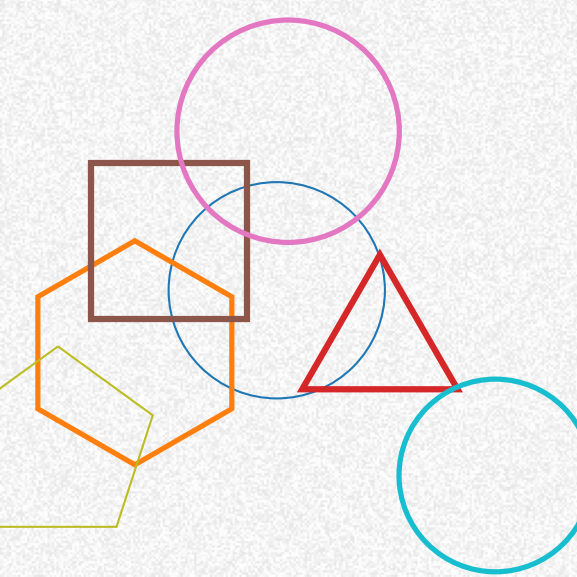[{"shape": "circle", "thickness": 1, "radius": 0.94, "center": [0.479, 0.496]}, {"shape": "hexagon", "thickness": 2.5, "radius": 0.97, "center": [0.233, 0.388]}, {"shape": "triangle", "thickness": 3, "radius": 0.78, "center": [0.658, 0.403]}, {"shape": "square", "thickness": 3, "radius": 0.67, "center": [0.293, 0.581]}, {"shape": "circle", "thickness": 2.5, "radius": 0.96, "center": [0.499, 0.772]}, {"shape": "pentagon", "thickness": 1, "radius": 0.86, "center": [0.1, 0.227]}, {"shape": "circle", "thickness": 2.5, "radius": 0.83, "center": [0.858, 0.176]}]